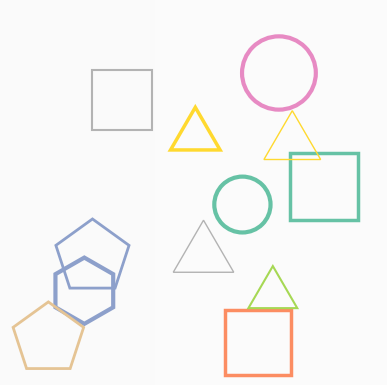[{"shape": "square", "thickness": 2.5, "radius": 0.44, "center": [0.836, 0.515]}, {"shape": "circle", "thickness": 3, "radius": 0.36, "center": [0.626, 0.469]}, {"shape": "square", "thickness": 2.5, "radius": 0.43, "center": [0.666, 0.11]}, {"shape": "pentagon", "thickness": 2, "radius": 0.5, "center": [0.239, 0.332]}, {"shape": "hexagon", "thickness": 3, "radius": 0.43, "center": [0.218, 0.245]}, {"shape": "circle", "thickness": 3, "radius": 0.48, "center": [0.72, 0.81]}, {"shape": "triangle", "thickness": 1.5, "radius": 0.36, "center": [0.704, 0.236]}, {"shape": "triangle", "thickness": 2.5, "radius": 0.37, "center": [0.504, 0.647]}, {"shape": "triangle", "thickness": 1, "radius": 0.42, "center": [0.754, 0.628]}, {"shape": "pentagon", "thickness": 2, "radius": 0.48, "center": [0.125, 0.12]}, {"shape": "triangle", "thickness": 1, "radius": 0.45, "center": [0.525, 0.338]}, {"shape": "square", "thickness": 1.5, "radius": 0.39, "center": [0.315, 0.74]}]